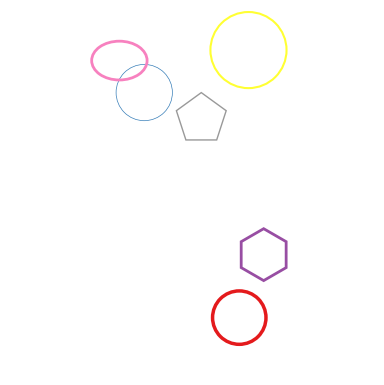[{"shape": "circle", "thickness": 2.5, "radius": 0.35, "center": [0.621, 0.175]}, {"shape": "circle", "thickness": 0.5, "radius": 0.37, "center": [0.375, 0.76]}, {"shape": "hexagon", "thickness": 2, "radius": 0.34, "center": [0.685, 0.339]}, {"shape": "circle", "thickness": 1.5, "radius": 0.49, "center": [0.645, 0.87]}, {"shape": "oval", "thickness": 2, "radius": 0.36, "center": [0.31, 0.843]}, {"shape": "pentagon", "thickness": 1, "radius": 0.34, "center": [0.523, 0.691]}]